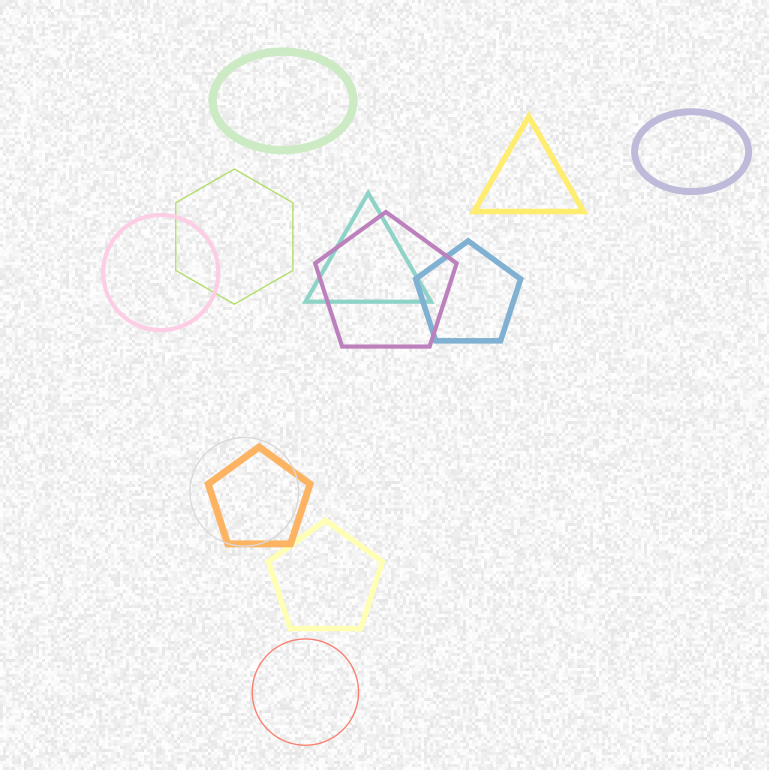[{"shape": "triangle", "thickness": 1.5, "radius": 0.47, "center": [0.478, 0.655]}, {"shape": "pentagon", "thickness": 2, "radius": 0.39, "center": [0.423, 0.247]}, {"shape": "oval", "thickness": 2.5, "radius": 0.37, "center": [0.898, 0.803]}, {"shape": "circle", "thickness": 0.5, "radius": 0.35, "center": [0.397, 0.101]}, {"shape": "pentagon", "thickness": 2, "radius": 0.36, "center": [0.608, 0.615]}, {"shape": "pentagon", "thickness": 2.5, "radius": 0.35, "center": [0.337, 0.35]}, {"shape": "hexagon", "thickness": 0.5, "radius": 0.44, "center": [0.304, 0.693]}, {"shape": "circle", "thickness": 1.5, "radius": 0.37, "center": [0.209, 0.646]}, {"shape": "circle", "thickness": 0.5, "radius": 0.35, "center": [0.317, 0.361]}, {"shape": "pentagon", "thickness": 1.5, "radius": 0.48, "center": [0.501, 0.628]}, {"shape": "oval", "thickness": 3, "radius": 0.46, "center": [0.368, 0.869]}, {"shape": "triangle", "thickness": 2, "radius": 0.41, "center": [0.687, 0.766]}]